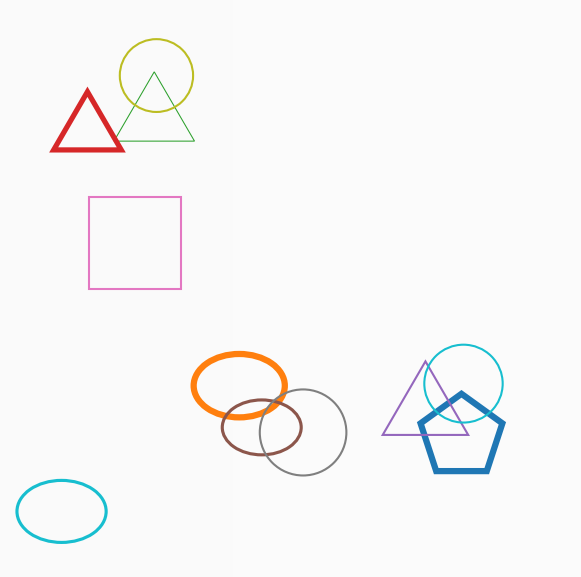[{"shape": "pentagon", "thickness": 3, "radius": 0.37, "center": [0.794, 0.243]}, {"shape": "oval", "thickness": 3, "radius": 0.39, "center": [0.412, 0.331]}, {"shape": "triangle", "thickness": 0.5, "radius": 0.4, "center": [0.265, 0.795]}, {"shape": "triangle", "thickness": 2.5, "radius": 0.34, "center": [0.15, 0.773]}, {"shape": "triangle", "thickness": 1, "radius": 0.42, "center": [0.732, 0.288]}, {"shape": "oval", "thickness": 1.5, "radius": 0.34, "center": [0.45, 0.259]}, {"shape": "square", "thickness": 1, "radius": 0.4, "center": [0.232, 0.579]}, {"shape": "circle", "thickness": 1, "radius": 0.37, "center": [0.521, 0.25]}, {"shape": "circle", "thickness": 1, "radius": 0.32, "center": [0.269, 0.868]}, {"shape": "circle", "thickness": 1, "radius": 0.34, "center": [0.797, 0.335]}, {"shape": "oval", "thickness": 1.5, "radius": 0.38, "center": [0.106, 0.114]}]